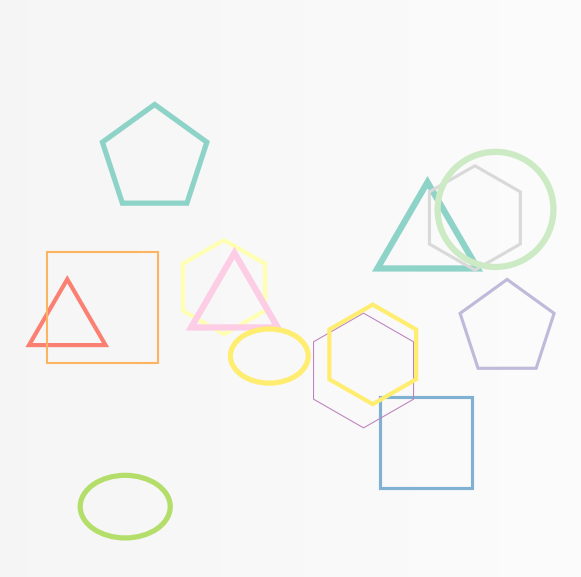[{"shape": "pentagon", "thickness": 2.5, "radius": 0.47, "center": [0.266, 0.724]}, {"shape": "triangle", "thickness": 3, "radius": 0.5, "center": [0.735, 0.584]}, {"shape": "hexagon", "thickness": 2, "radius": 0.41, "center": [0.385, 0.502]}, {"shape": "pentagon", "thickness": 1.5, "radius": 0.43, "center": [0.872, 0.43]}, {"shape": "triangle", "thickness": 2, "radius": 0.38, "center": [0.116, 0.44]}, {"shape": "square", "thickness": 1.5, "radius": 0.4, "center": [0.733, 0.233]}, {"shape": "square", "thickness": 1, "radius": 0.48, "center": [0.176, 0.466]}, {"shape": "oval", "thickness": 2.5, "radius": 0.39, "center": [0.215, 0.122]}, {"shape": "triangle", "thickness": 3, "radius": 0.43, "center": [0.403, 0.475]}, {"shape": "hexagon", "thickness": 1.5, "radius": 0.45, "center": [0.817, 0.622]}, {"shape": "hexagon", "thickness": 0.5, "radius": 0.5, "center": [0.625, 0.358]}, {"shape": "circle", "thickness": 3, "radius": 0.5, "center": [0.853, 0.637]}, {"shape": "oval", "thickness": 2.5, "radius": 0.33, "center": [0.463, 0.383]}, {"shape": "hexagon", "thickness": 2, "radius": 0.43, "center": [0.641, 0.385]}]